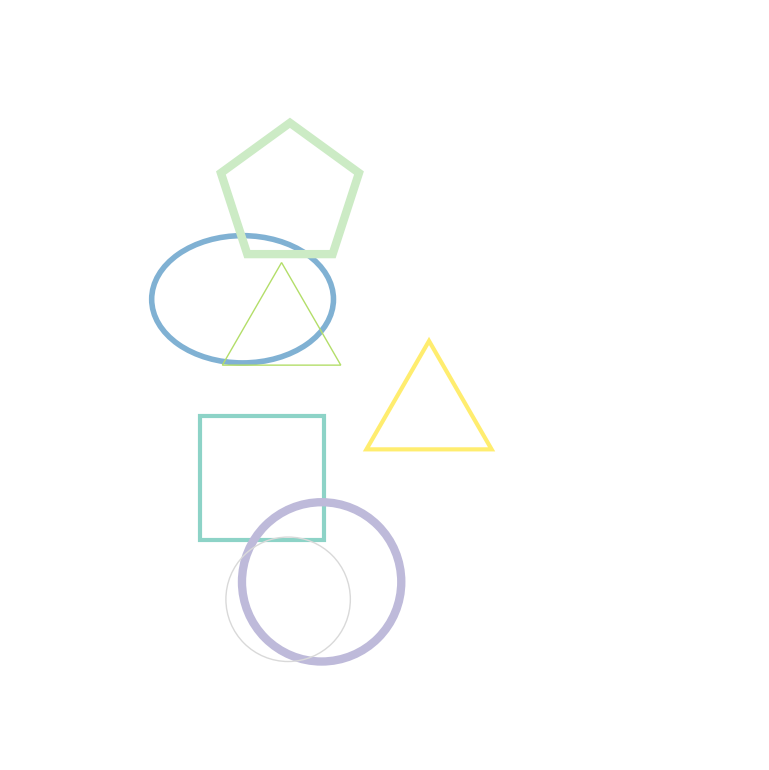[{"shape": "square", "thickness": 1.5, "radius": 0.4, "center": [0.34, 0.38]}, {"shape": "circle", "thickness": 3, "radius": 0.52, "center": [0.418, 0.244]}, {"shape": "oval", "thickness": 2, "radius": 0.59, "center": [0.315, 0.611]}, {"shape": "triangle", "thickness": 0.5, "radius": 0.44, "center": [0.366, 0.57]}, {"shape": "circle", "thickness": 0.5, "radius": 0.4, "center": [0.374, 0.222]}, {"shape": "pentagon", "thickness": 3, "radius": 0.47, "center": [0.377, 0.746]}, {"shape": "triangle", "thickness": 1.5, "radius": 0.47, "center": [0.557, 0.463]}]